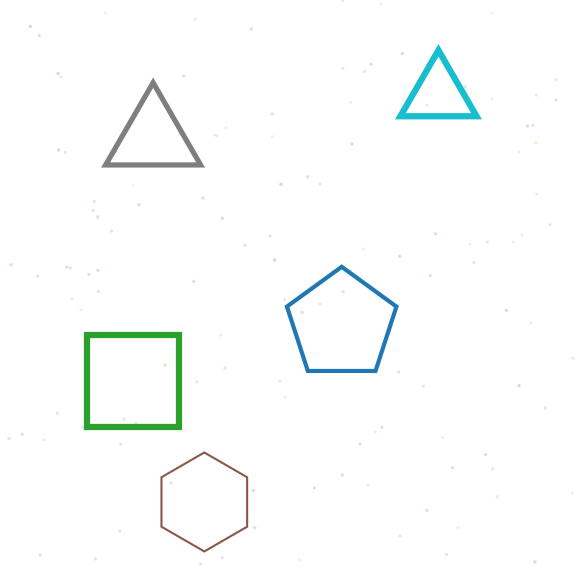[{"shape": "pentagon", "thickness": 2, "radius": 0.5, "center": [0.592, 0.437]}, {"shape": "square", "thickness": 3, "radius": 0.4, "center": [0.23, 0.339]}, {"shape": "hexagon", "thickness": 1, "radius": 0.43, "center": [0.354, 0.13]}, {"shape": "triangle", "thickness": 2.5, "radius": 0.47, "center": [0.265, 0.761]}, {"shape": "triangle", "thickness": 3, "radius": 0.38, "center": [0.759, 0.836]}]